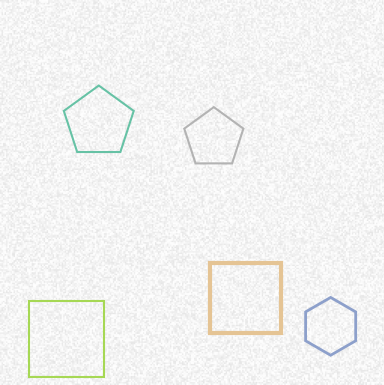[{"shape": "pentagon", "thickness": 1.5, "radius": 0.48, "center": [0.257, 0.682]}, {"shape": "hexagon", "thickness": 2, "radius": 0.38, "center": [0.859, 0.152]}, {"shape": "square", "thickness": 1.5, "radius": 0.49, "center": [0.173, 0.119]}, {"shape": "square", "thickness": 3, "radius": 0.46, "center": [0.638, 0.226]}, {"shape": "pentagon", "thickness": 1.5, "radius": 0.4, "center": [0.555, 0.641]}]